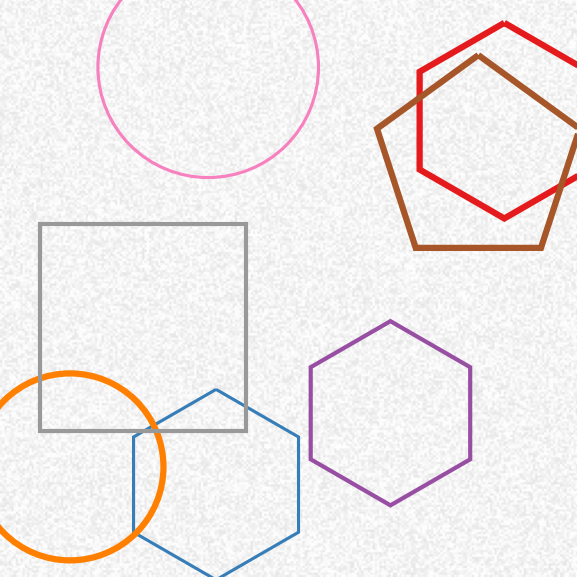[{"shape": "hexagon", "thickness": 3, "radius": 0.85, "center": [0.873, 0.79]}, {"shape": "hexagon", "thickness": 1.5, "radius": 0.82, "center": [0.374, 0.16]}, {"shape": "hexagon", "thickness": 2, "radius": 0.8, "center": [0.676, 0.284]}, {"shape": "circle", "thickness": 3, "radius": 0.81, "center": [0.121, 0.191]}, {"shape": "pentagon", "thickness": 3, "radius": 0.92, "center": [0.828, 0.719]}, {"shape": "circle", "thickness": 1.5, "radius": 0.95, "center": [0.361, 0.883]}, {"shape": "square", "thickness": 2, "radius": 0.89, "center": [0.248, 0.432]}]